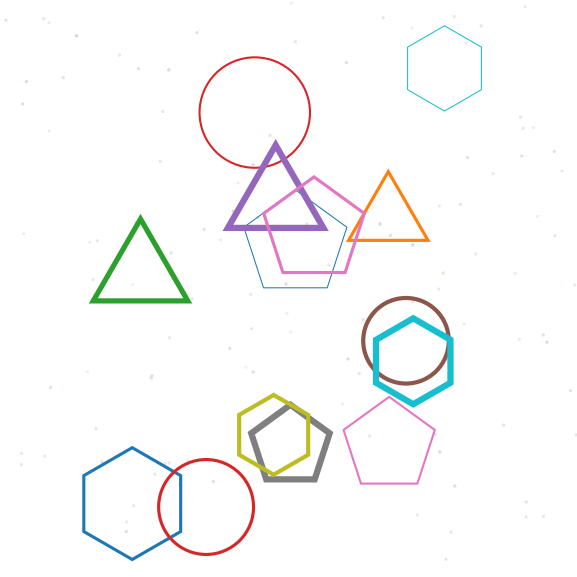[{"shape": "pentagon", "thickness": 0.5, "radius": 0.47, "center": [0.511, 0.577]}, {"shape": "hexagon", "thickness": 1.5, "radius": 0.48, "center": [0.229, 0.127]}, {"shape": "triangle", "thickness": 1.5, "radius": 0.4, "center": [0.672, 0.623]}, {"shape": "triangle", "thickness": 2.5, "radius": 0.47, "center": [0.243, 0.525]}, {"shape": "circle", "thickness": 1, "radius": 0.48, "center": [0.441, 0.804]}, {"shape": "circle", "thickness": 1.5, "radius": 0.41, "center": [0.357, 0.121]}, {"shape": "triangle", "thickness": 3, "radius": 0.48, "center": [0.477, 0.652]}, {"shape": "circle", "thickness": 2, "radius": 0.37, "center": [0.703, 0.409]}, {"shape": "pentagon", "thickness": 1.5, "radius": 0.46, "center": [0.544, 0.601]}, {"shape": "pentagon", "thickness": 1, "radius": 0.42, "center": [0.674, 0.229]}, {"shape": "pentagon", "thickness": 3, "radius": 0.36, "center": [0.503, 0.227]}, {"shape": "hexagon", "thickness": 2, "radius": 0.35, "center": [0.474, 0.246]}, {"shape": "hexagon", "thickness": 3, "radius": 0.37, "center": [0.716, 0.374]}, {"shape": "hexagon", "thickness": 0.5, "radius": 0.37, "center": [0.77, 0.881]}]